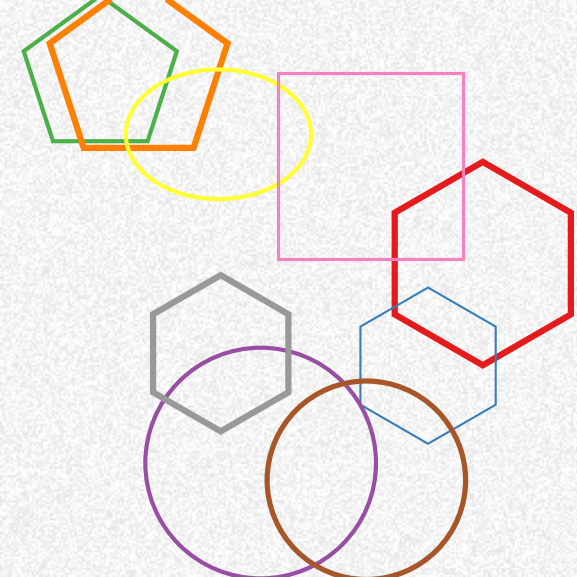[{"shape": "hexagon", "thickness": 3, "radius": 0.88, "center": [0.836, 0.543]}, {"shape": "hexagon", "thickness": 1, "radius": 0.68, "center": [0.741, 0.366]}, {"shape": "pentagon", "thickness": 2, "radius": 0.7, "center": [0.174, 0.867]}, {"shape": "circle", "thickness": 2, "radius": 1.0, "center": [0.451, 0.197]}, {"shape": "pentagon", "thickness": 3, "radius": 0.81, "center": [0.24, 0.874]}, {"shape": "oval", "thickness": 2, "radius": 0.8, "center": [0.378, 0.767]}, {"shape": "circle", "thickness": 2.5, "radius": 0.86, "center": [0.634, 0.168]}, {"shape": "square", "thickness": 1.5, "radius": 0.8, "center": [0.641, 0.712]}, {"shape": "hexagon", "thickness": 3, "radius": 0.68, "center": [0.382, 0.387]}]